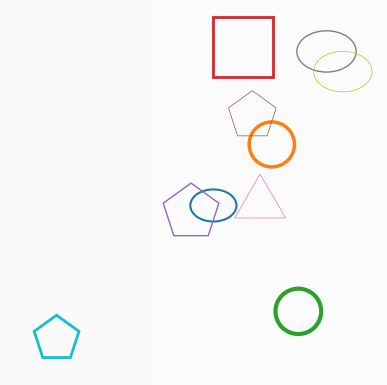[{"shape": "oval", "thickness": 1.5, "radius": 0.3, "center": [0.551, 0.466]}, {"shape": "circle", "thickness": 2.5, "radius": 0.29, "center": [0.701, 0.625]}, {"shape": "circle", "thickness": 3, "radius": 0.29, "center": [0.77, 0.191]}, {"shape": "square", "thickness": 2, "radius": 0.39, "center": [0.626, 0.878]}, {"shape": "pentagon", "thickness": 1, "radius": 0.38, "center": [0.493, 0.449]}, {"shape": "pentagon", "thickness": 0.5, "radius": 0.32, "center": [0.651, 0.7]}, {"shape": "triangle", "thickness": 0.5, "radius": 0.38, "center": [0.671, 0.472]}, {"shape": "oval", "thickness": 1, "radius": 0.38, "center": [0.843, 0.866]}, {"shape": "oval", "thickness": 0.5, "radius": 0.38, "center": [0.885, 0.814]}, {"shape": "pentagon", "thickness": 2, "radius": 0.3, "center": [0.146, 0.121]}]